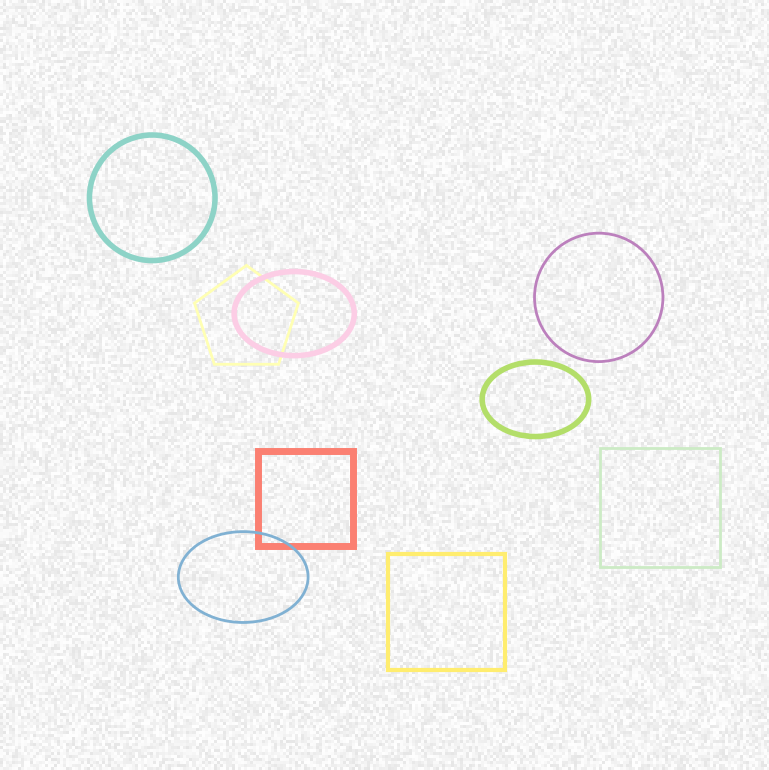[{"shape": "circle", "thickness": 2, "radius": 0.41, "center": [0.198, 0.743]}, {"shape": "pentagon", "thickness": 1, "radius": 0.35, "center": [0.32, 0.584]}, {"shape": "square", "thickness": 2.5, "radius": 0.31, "center": [0.397, 0.352]}, {"shape": "oval", "thickness": 1, "radius": 0.42, "center": [0.316, 0.251]}, {"shape": "oval", "thickness": 2, "radius": 0.35, "center": [0.695, 0.481]}, {"shape": "oval", "thickness": 2, "radius": 0.39, "center": [0.382, 0.593]}, {"shape": "circle", "thickness": 1, "radius": 0.42, "center": [0.778, 0.614]}, {"shape": "square", "thickness": 1, "radius": 0.39, "center": [0.857, 0.341]}, {"shape": "square", "thickness": 1.5, "radius": 0.38, "center": [0.58, 0.205]}]